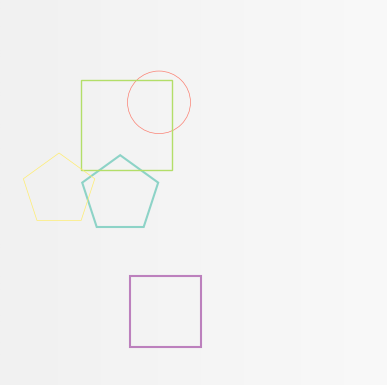[{"shape": "pentagon", "thickness": 1.5, "radius": 0.52, "center": [0.31, 0.494]}, {"shape": "circle", "thickness": 0.5, "radius": 0.41, "center": [0.41, 0.734]}, {"shape": "square", "thickness": 1, "radius": 0.59, "center": [0.326, 0.675]}, {"shape": "square", "thickness": 1.5, "radius": 0.46, "center": [0.427, 0.191]}, {"shape": "pentagon", "thickness": 0.5, "radius": 0.48, "center": [0.152, 0.506]}]